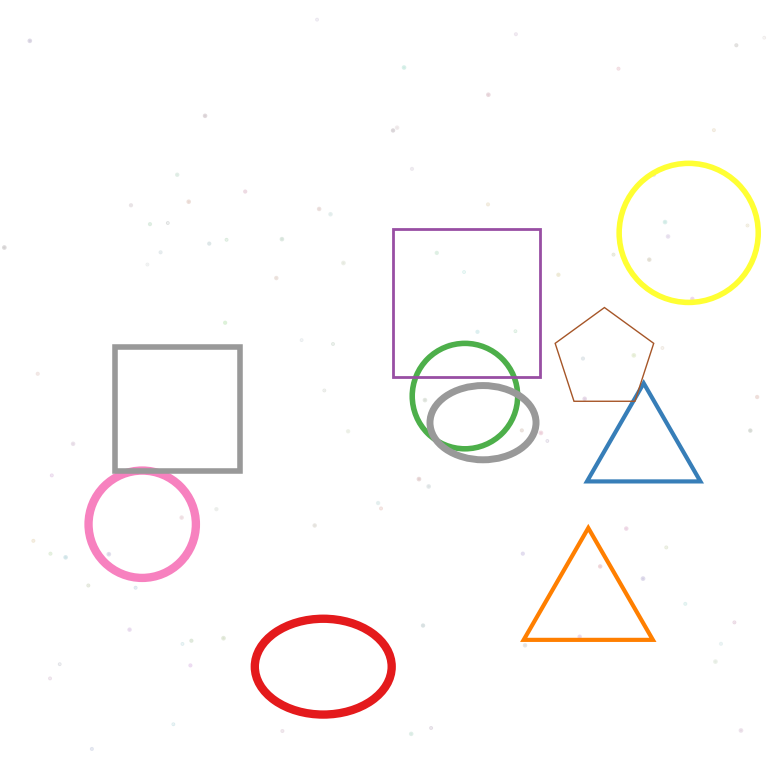[{"shape": "oval", "thickness": 3, "radius": 0.44, "center": [0.42, 0.134]}, {"shape": "triangle", "thickness": 1.5, "radius": 0.43, "center": [0.836, 0.417]}, {"shape": "circle", "thickness": 2, "radius": 0.34, "center": [0.604, 0.486]}, {"shape": "square", "thickness": 1, "radius": 0.48, "center": [0.606, 0.606]}, {"shape": "triangle", "thickness": 1.5, "radius": 0.48, "center": [0.764, 0.217]}, {"shape": "circle", "thickness": 2, "radius": 0.45, "center": [0.894, 0.698]}, {"shape": "pentagon", "thickness": 0.5, "radius": 0.34, "center": [0.785, 0.533]}, {"shape": "circle", "thickness": 3, "radius": 0.35, "center": [0.185, 0.319]}, {"shape": "oval", "thickness": 2.5, "radius": 0.34, "center": [0.627, 0.451]}, {"shape": "square", "thickness": 2, "radius": 0.41, "center": [0.231, 0.469]}]